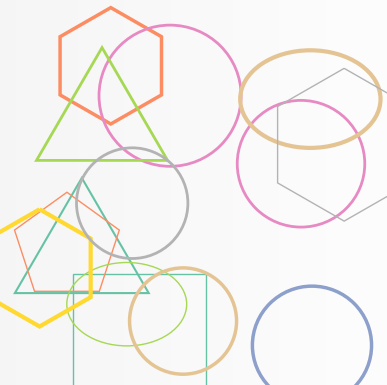[{"shape": "triangle", "thickness": 1.5, "radius": 1.0, "center": [0.211, 0.338]}, {"shape": "square", "thickness": 1, "radius": 0.86, "center": [0.36, 0.117]}, {"shape": "pentagon", "thickness": 1, "radius": 0.71, "center": [0.173, 0.358]}, {"shape": "hexagon", "thickness": 2.5, "radius": 0.76, "center": [0.286, 0.829]}, {"shape": "circle", "thickness": 2.5, "radius": 0.77, "center": [0.805, 0.103]}, {"shape": "circle", "thickness": 2, "radius": 0.92, "center": [0.439, 0.751]}, {"shape": "circle", "thickness": 2, "radius": 0.82, "center": [0.777, 0.575]}, {"shape": "triangle", "thickness": 2, "radius": 0.98, "center": [0.263, 0.681]}, {"shape": "oval", "thickness": 1, "radius": 0.77, "center": [0.327, 0.21]}, {"shape": "hexagon", "thickness": 3, "radius": 0.76, "center": [0.102, 0.304]}, {"shape": "circle", "thickness": 2.5, "radius": 0.69, "center": [0.472, 0.166]}, {"shape": "oval", "thickness": 3, "radius": 0.91, "center": [0.801, 0.743]}, {"shape": "circle", "thickness": 2, "radius": 0.72, "center": [0.341, 0.472]}, {"shape": "hexagon", "thickness": 1, "radius": 0.99, "center": [0.888, 0.624]}]